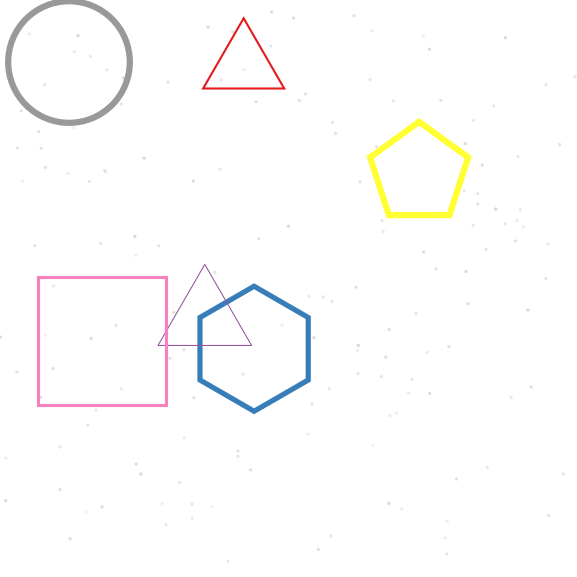[{"shape": "triangle", "thickness": 1, "radius": 0.41, "center": [0.422, 0.886]}, {"shape": "hexagon", "thickness": 2.5, "radius": 0.54, "center": [0.44, 0.395]}, {"shape": "triangle", "thickness": 0.5, "radius": 0.47, "center": [0.355, 0.448]}, {"shape": "pentagon", "thickness": 3, "radius": 0.45, "center": [0.726, 0.699]}, {"shape": "square", "thickness": 1.5, "radius": 0.55, "center": [0.176, 0.408]}, {"shape": "circle", "thickness": 3, "radius": 0.53, "center": [0.119, 0.892]}]